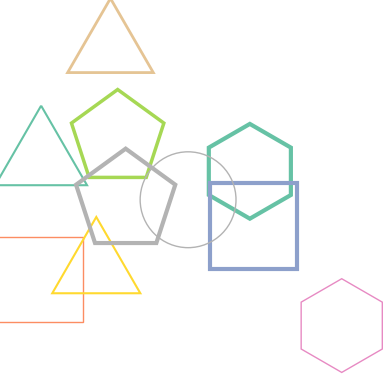[{"shape": "hexagon", "thickness": 3, "radius": 0.62, "center": [0.649, 0.555]}, {"shape": "triangle", "thickness": 1.5, "radius": 0.69, "center": [0.107, 0.588]}, {"shape": "square", "thickness": 1, "radius": 0.56, "center": [0.105, 0.274]}, {"shape": "square", "thickness": 3, "radius": 0.56, "center": [0.658, 0.413]}, {"shape": "hexagon", "thickness": 1, "radius": 0.61, "center": [0.888, 0.154]}, {"shape": "pentagon", "thickness": 2.5, "radius": 0.63, "center": [0.306, 0.641]}, {"shape": "triangle", "thickness": 1.5, "radius": 0.66, "center": [0.25, 0.304]}, {"shape": "triangle", "thickness": 2, "radius": 0.64, "center": [0.287, 0.876]}, {"shape": "pentagon", "thickness": 3, "radius": 0.68, "center": [0.326, 0.478]}, {"shape": "circle", "thickness": 1, "radius": 0.62, "center": [0.489, 0.481]}]